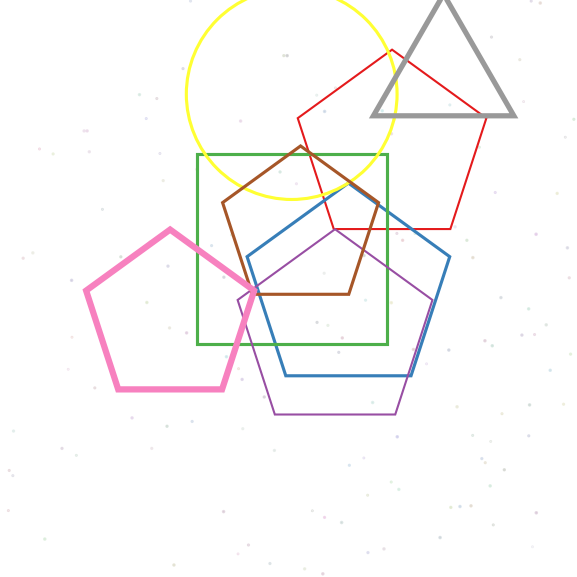[{"shape": "pentagon", "thickness": 1, "radius": 0.86, "center": [0.679, 0.741]}, {"shape": "pentagon", "thickness": 1.5, "radius": 0.92, "center": [0.603, 0.498]}, {"shape": "square", "thickness": 1.5, "radius": 0.82, "center": [0.506, 0.568]}, {"shape": "pentagon", "thickness": 1, "radius": 0.89, "center": [0.58, 0.425]}, {"shape": "circle", "thickness": 1.5, "radius": 0.91, "center": [0.505, 0.836]}, {"shape": "pentagon", "thickness": 1.5, "radius": 0.71, "center": [0.52, 0.604]}, {"shape": "pentagon", "thickness": 3, "radius": 0.76, "center": [0.295, 0.449]}, {"shape": "triangle", "thickness": 2.5, "radius": 0.7, "center": [0.768, 0.869]}]